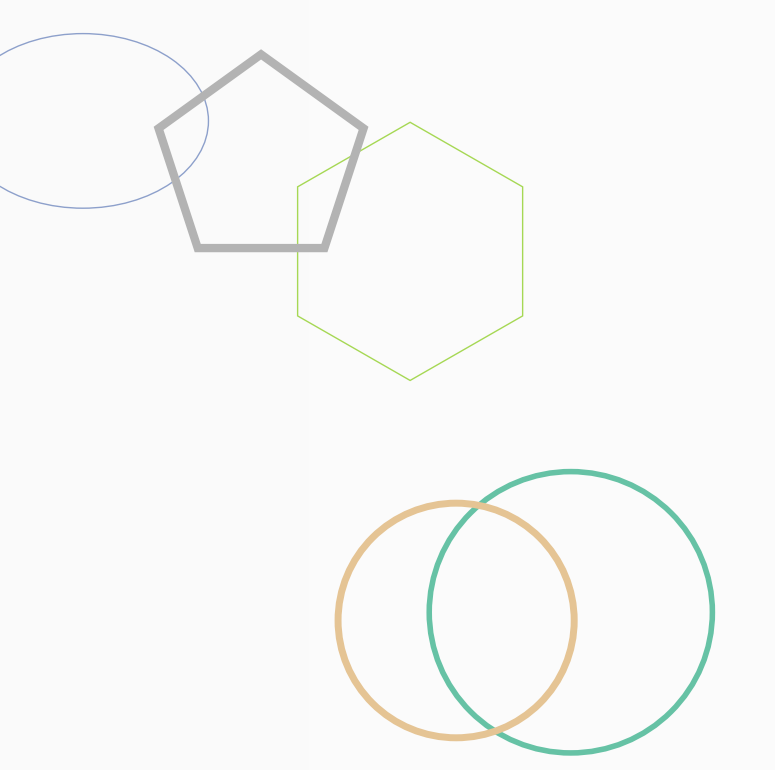[{"shape": "circle", "thickness": 2, "radius": 0.91, "center": [0.737, 0.205]}, {"shape": "oval", "thickness": 0.5, "radius": 0.81, "center": [0.107, 0.843]}, {"shape": "hexagon", "thickness": 0.5, "radius": 0.84, "center": [0.529, 0.674]}, {"shape": "circle", "thickness": 2.5, "radius": 0.76, "center": [0.589, 0.194]}, {"shape": "pentagon", "thickness": 3, "radius": 0.7, "center": [0.337, 0.79]}]